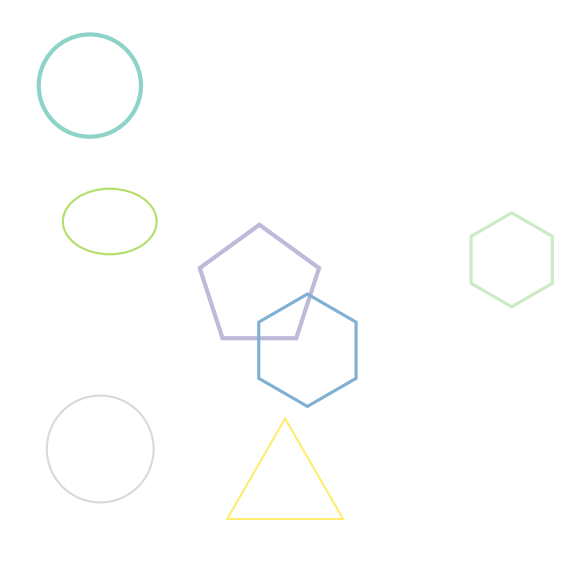[{"shape": "circle", "thickness": 2, "radius": 0.44, "center": [0.156, 0.851]}, {"shape": "pentagon", "thickness": 2, "radius": 0.54, "center": [0.449, 0.501]}, {"shape": "hexagon", "thickness": 1.5, "radius": 0.49, "center": [0.532, 0.393]}, {"shape": "oval", "thickness": 1, "radius": 0.41, "center": [0.19, 0.616]}, {"shape": "circle", "thickness": 1, "radius": 0.46, "center": [0.174, 0.222]}, {"shape": "hexagon", "thickness": 1.5, "radius": 0.41, "center": [0.886, 0.549]}, {"shape": "triangle", "thickness": 1, "radius": 0.58, "center": [0.494, 0.158]}]